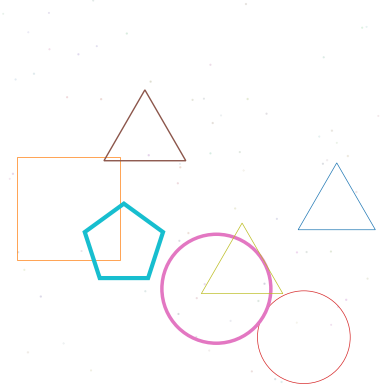[{"shape": "triangle", "thickness": 0.5, "radius": 0.58, "center": [0.875, 0.461]}, {"shape": "square", "thickness": 0.5, "radius": 0.67, "center": [0.178, 0.459]}, {"shape": "circle", "thickness": 0.5, "radius": 0.6, "center": [0.789, 0.124]}, {"shape": "triangle", "thickness": 1, "radius": 0.61, "center": [0.376, 0.644]}, {"shape": "circle", "thickness": 2.5, "radius": 0.71, "center": [0.562, 0.25]}, {"shape": "triangle", "thickness": 0.5, "radius": 0.61, "center": [0.629, 0.298]}, {"shape": "pentagon", "thickness": 3, "radius": 0.53, "center": [0.322, 0.364]}]